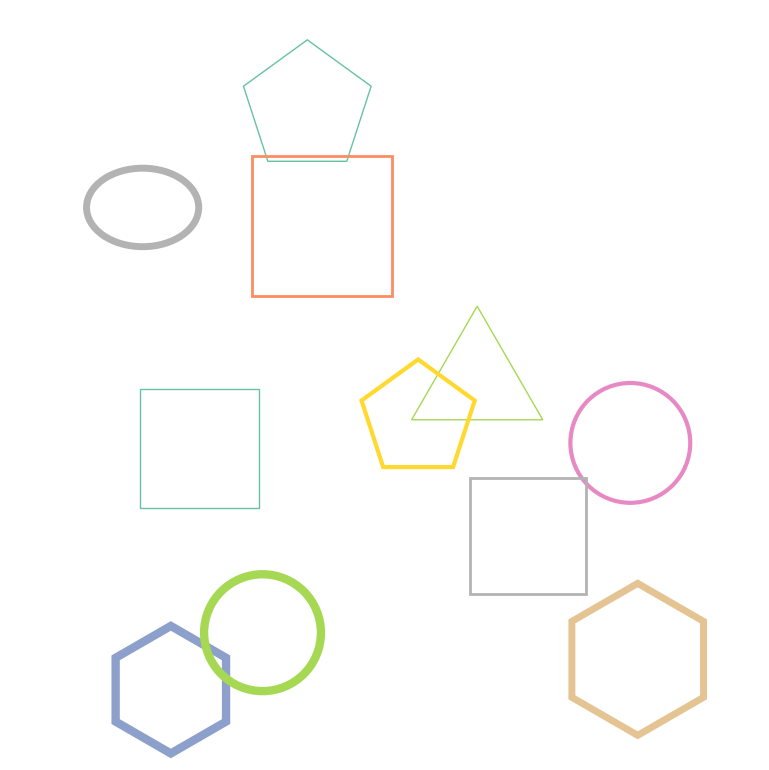[{"shape": "square", "thickness": 0.5, "radius": 0.39, "center": [0.259, 0.417]}, {"shape": "pentagon", "thickness": 0.5, "radius": 0.44, "center": [0.399, 0.861]}, {"shape": "square", "thickness": 1, "radius": 0.45, "center": [0.418, 0.706]}, {"shape": "hexagon", "thickness": 3, "radius": 0.41, "center": [0.222, 0.104]}, {"shape": "circle", "thickness": 1.5, "radius": 0.39, "center": [0.819, 0.425]}, {"shape": "circle", "thickness": 3, "radius": 0.38, "center": [0.341, 0.178]}, {"shape": "triangle", "thickness": 0.5, "radius": 0.49, "center": [0.62, 0.504]}, {"shape": "pentagon", "thickness": 1.5, "radius": 0.39, "center": [0.543, 0.456]}, {"shape": "hexagon", "thickness": 2.5, "radius": 0.49, "center": [0.828, 0.144]}, {"shape": "oval", "thickness": 2.5, "radius": 0.36, "center": [0.185, 0.731]}, {"shape": "square", "thickness": 1, "radius": 0.37, "center": [0.686, 0.304]}]